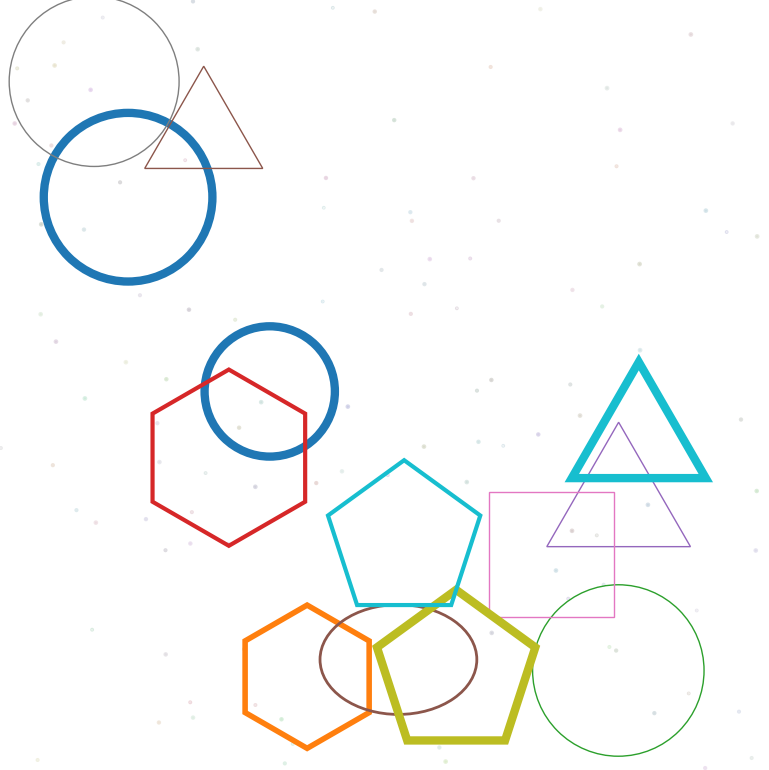[{"shape": "circle", "thickness": 3, "radius": 0.55, "center": [0.166, 0.744]}, {"shape": "circle", "thickness": 3, "radius": 0.42, "center": [0.35, 0.492]}, {"shape": "hexagon", "thickness": 2, "radius": 0.47, "center": [0.399, 0.121]}, {"shape": "circle", "thickness": 0.5, "radius": 0.56, "center": [0.803, 0.129]}, {"shape": "hexagon", "thickness": 1.5, "radius": 0.57, "center": [0.297, 0.406]}, {"shape": "triangle", "thickness": 0.5, "radius": 0.54, "center": [0.803, 0.344]}, {"shape": "triangle", "thickness": 0.5, "radius": 0.44, "center": [0.265, 0.825]}, {"shape": "oval", "thickness": 1, "radius": 0.51, "center": [0.517, 0.143]}, {"shape": "square", "thickness": 0.5, "radius": 0.41, "center": [0.716, 0.28]}, {"shape": "circle", "thickness": 0.5, "radius": 0.55, "center": [0.122, 0.894]}, {"shape": "pentagon", "thickness": 3, "radius": 0.54, "center": [0.592, 0.126]}, {"shape": "triangle", "thickness": 3, "radius": 0.5, "center": [0.83, 0.429]}, {"shape": "pentagon", "thickness": 1.5, "radius": 0.52, "center": [0.525, 0.298]}]